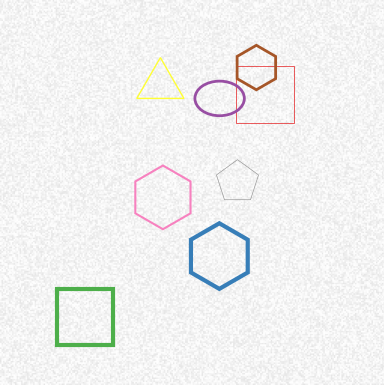[{"shape": "square", "thickness": 0.5, "radius": 0.37, "center": [0.688, 0.755]}, {"shape": "hexagon", "thickness": 3, "radius": 0.43, "center": [0.57, 0.335]}, {"shape": "square", "thickness": 3, "radius": 0.36, "center": [0.221, 0.177]}, {"shape": "oval", "thickness": 2, "radius": 0.32, "center": [0.57, 0.744]}, {"shape": "triangle", "thickness": 1, "radius": 0.35, "center": [0.417, 0.78]}, {"shape": "hexagon", "thickness": 2, "radius": 0.29, "center": [0.666, 0.825]}, {"shape": "hexagon", "thickness": 1.5, "radius": 0.41, "center": [0.423, 0.487]}, {"shape": "pentagon", "thickness": 0.5, "radius": 0.29, "center": [0.617, 0.528]}]